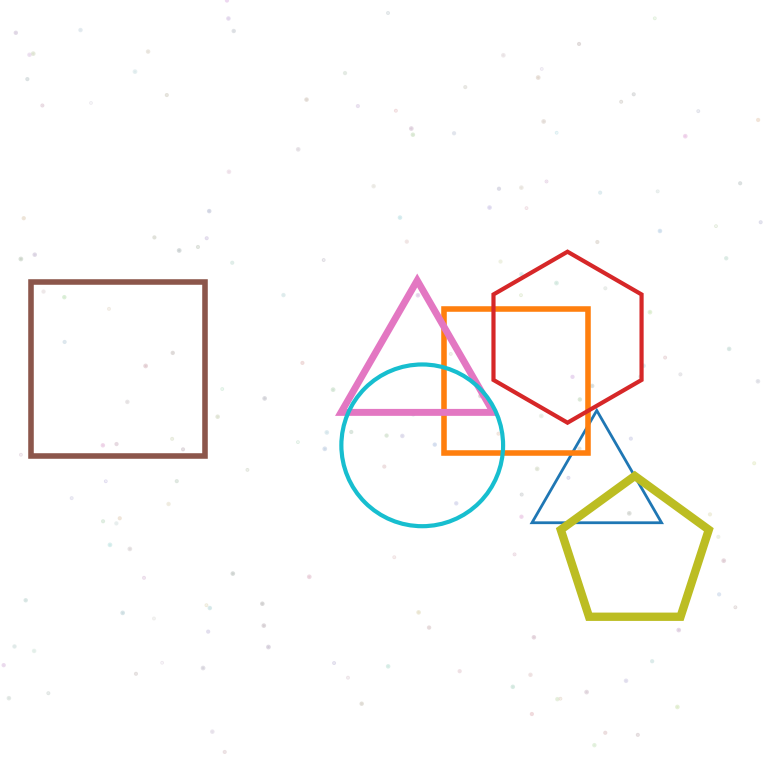[{"shape": "triangle", "thickness": 1, "radius": 0.49, "center": [0.775, 0.37]}, {"shape": "square", "thickness": 2, "radius": 0.47, "center": [0.67, 0.505]}, {"shape": "hexagon", "thickness": 1.5, "radius": 0.56, "center": [0.737, 0.562]}, {"shape": "square", "thickness": 2, "radius": 0.56, "center": [0.153, 0.521]}, {"shape": "triangle", "thickness": 2.5, "radius": 0.57, "center": [0.542, 0.522]}, {"shape": "pentagon", "thickness": 3, "radius": 0.51, "center": [0.824, 0.281]}, {"shape": "circle", "thickness": 1.5, "radius": 0.53, "center": [0.548, 0.422]}]